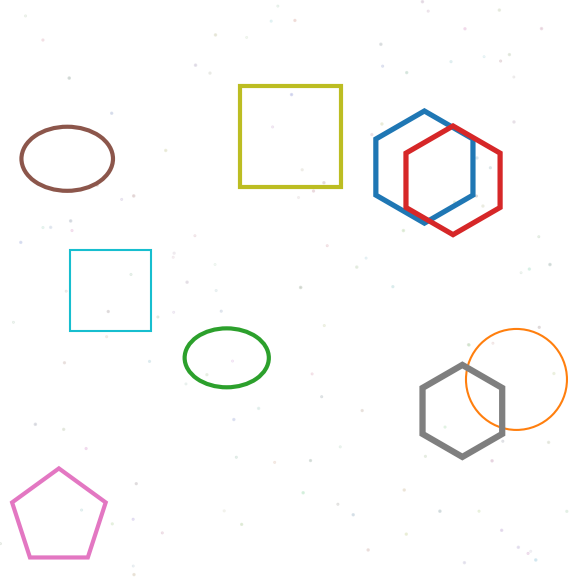[{"shape": "hexagon", "thickness": 2.5, "radius": 0.49, "center": [0.735, 0.71]}, {"shape": "circle", "thickness": 1, "radius": 0.44, "center": [0.894, 0.342]}, {"shape": "oval", "thickness": 2, "radius": 0.36, "center": [0.393, 0.38]}, {"shape": "hexagon", "thickness": 2.5, "radius": 0.47, "center": [0.784, 0.687]}, {"shape": "oval", "thickness": 2, "radius": 0.4, "center": [0.116, 0.724]}, {"shape": "pentagon", "thickness": 2, "radius": 0.43, "center": [0.102, 0.103]}, {"shape": "hexagon", "thickness": 3, "radius": 0.4, "center": [0.801, 0.288]}, {"shape": "square", "thickness": 2, "radius": 0.44, "center": [0.503, 0.763]}, {"shape": "square", "thickness": 1, "radius": 0.35, "center": [0.192, 0.497]}]